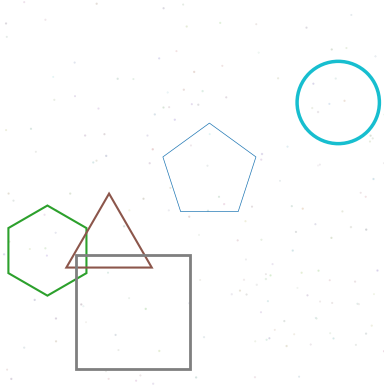[{"shape": "pentagon", "thickness": 0.5, "radius": 0.64, "center": [0.544, 0.553]}, {"shape": "hexagon", "thickness": 1.5, "radius": 0.59, "center": [0.123, 0.349]}, {"shape": "triangle", "thickness": 1.5, "radius": 0.64, "center": [0.283, 0.369]}, {"shape": "square", "thickness": 2, "radius": 0.74, "center": [0.346, 0.189]}, {"shape": "circle", "thickness": 2.5, "radius": 0.53, "center": [0.879, 0.734]}]